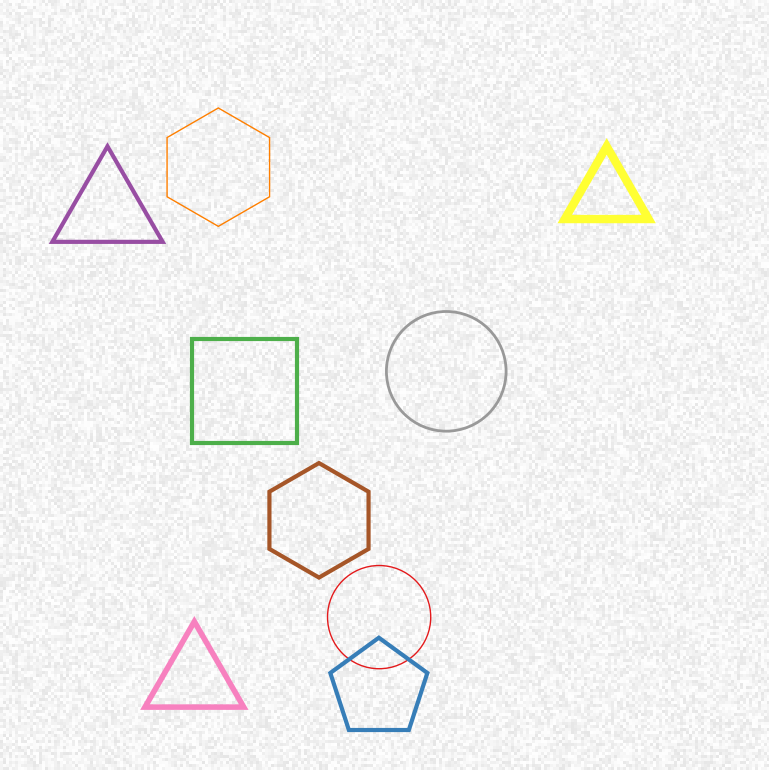[{"shape": "circle", "thickness": 0.5, "radius": 0.34, "center": [0.492, 0.199]}, {"shape": "pentagon", "thickness": 1.5, "radius": 0.33, "center": [0.492, 0.106]}, {"shape": "square", "thickness": 1.5, "radius": 0.34, "center": [0.317, 0.492]}, {"shape": "triangle", "thickness": 1.5, "radius": 0.41, "center": [0.14, 0.727]}, {"shape": "hexagon", "thickness": 0.5, "radius": 0.38, "center": [0.284, 0.783]}, {"shape": "triangle", "thickness": 3, "radius": 0.31, "center": [0.788, 0.747]}, {"shape": "hexagon", "thickness": 1.5, "radius": 0.37, "center": [0.414, 0.324]}, {"shape": "triangle", "thickness": 2, "radius": 0.37, "center": [0.252, 0.119]}, {"shape": "circle", "thickness": 1, "radius": 0.39, "center": [0.58, 0.518]}]